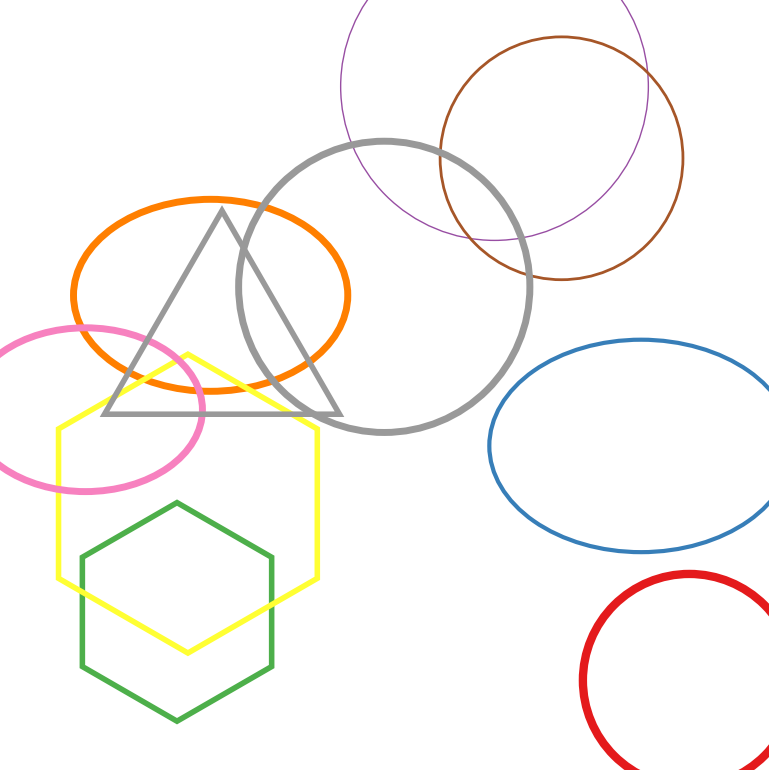[{"shape": "circle", "thickness": 3, "radius": 0.69, "center": [0.895, 0.116]}, {"shape": "oval", "thickness": 1.5, "radius": 0.99, "center": [0.833, 0.421]}, {"shape": "hexagon", "thickness": 2, "radius": 0.71, "center": [0.23, 0.205]}, {"shape": "circle", "thickness": 0.5, "radius": 1.0, "center": [0.642, 0.888]}, {"shape": "oval", "thickness": 2.5, "radius": 0.89, "center": [0.274, 0.616]}, {"shape": "hexagon", "thickness": 2, "radius": 0.97, "center": [0.244, 0.346]}, {"shape": "circle", "thickness": 1, "radius": 0.79, "center": [0.729, 0.794]}, {"shape": "oval", "thickness": 2.5, "radius": 0.76, "center": [0.111, 0.468]}, {"shape": "circle", "thickness": 2.5, "radius": 0.95, "center": [0.499, 0.627]}, {"shape": "triangle", "thickness": 2, "radius": 0.88, "center": [0.288, 0.55]}]